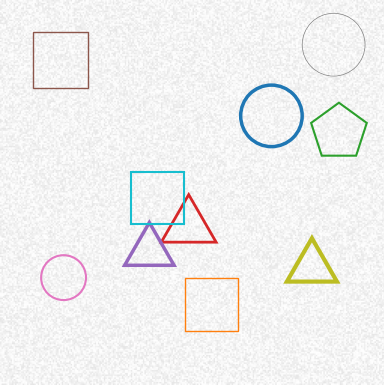[{"shape": "circle", "thickness": 2.5, "radius": 0.4, "center": [0.705, 0.699]}, {"shape": "square", "thickness": 1, "radius": 0.34, "center": [0.55, 0.209]}, {"shape": "pentagon", "thickness": 1.5, "radius": 0.38, "center": [0.88, 0.657]}, {"shape": "triangle", "thickness": 2, "radius": 0.41, "center": [0.49, 0.412]}, {"shape": "triangle", "thickness": 2.5, "radius": 0.37, "center": [0.388, 0.348]}, {"shape": "square", "thickness": 1, "radius": 0.36, "center": [0.157, 0.844]}, {"shape": "circle", "thickness": 1.5, "radius": 0.29, "center": [0.165, 0.279]}, {"shape": "circle", "thickness": 0.5, "radius": 0.41, "center": [0.867, 0.884]}, {"shape": "triangle", "thickness": 3, "radius": 0.38, "center": [0.81, 0.306]}, {"shape": "square", "thickness": 1.5, "radius": 0.34, "center": [0.408, 0.485]}]